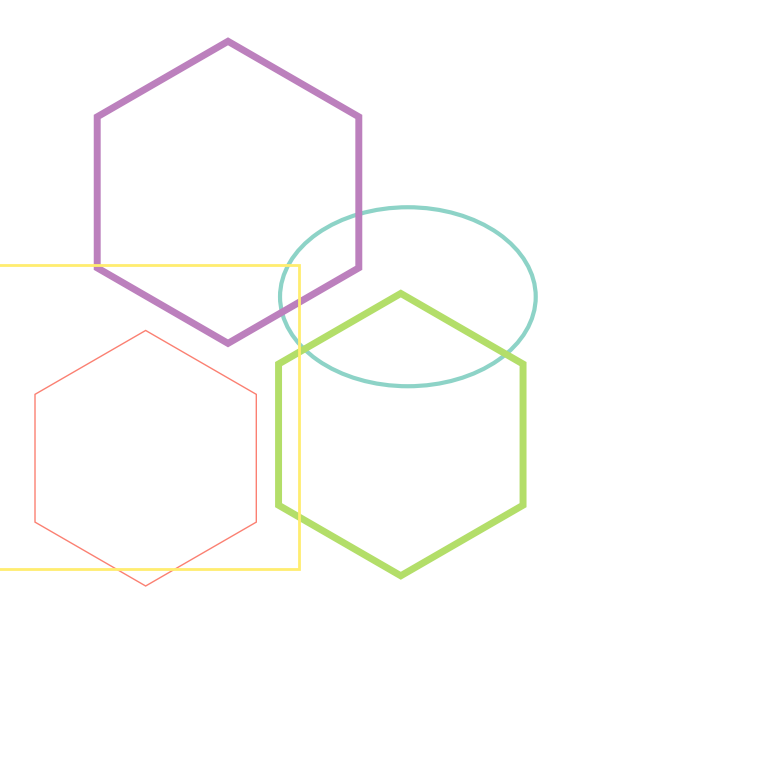[{"shape": "oval", "thickness": 1.5, "radius": 0.83, "center": [0.53, 0.615]}, {"shape": "hexagon", "thickness": 0.5, "radius": 0.83, "center": [0.189, 0.405]}, {"shape": "hexagon", "thickness": 2.5, "radius": 0.92, "center": [0.521, 0.436]}, {"shape": "hexagon", "thickness": 2.5, "radius": 0.98, "center": [0.296, 0.75]}, {"shape": "square", "thickness": 1, "radius": 0.99, "center": [0.191, 0.459]}]